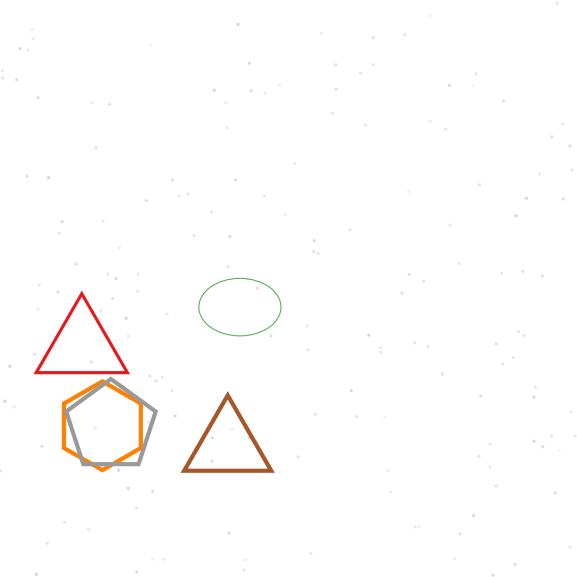[{"shape": "triangle", "thickness": 1.5, "radius": 0.46, "center": [0.142, 0.399]}, {"shape": "oval", "thickness": 0.5, "radius": 0.36, "center": [0.415, 0.467]}, {"shape": "hexagon", "thickness": 2, "radius": 0.38, "center": [0.177, 0.262]}, {"shape": "triangle", "thickness": 2, "radius": 0.44, "center": [0.394, 0.228]}, {"shape": "pentagon", "thickness": 2, "radius": 0.41, "center": [0.192, 0.261]}]